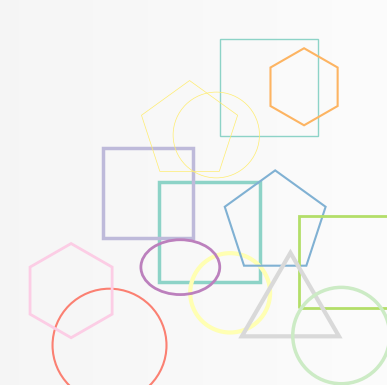[{"shape": "square", "thickness": 2.5, "radius": 0.65, "center": [0.541, 0.397]}, {"shape": "square", "thickness": 1, "radius": 0.63, "center": [0.695, 0.773]}, {"shape": "circle", "thickness": 3, "radius": 0.52, "center": [0.594, 0.239]}, {"shape": "square", "thickness": 2.5, "radius": 0.58, "center": [0.382, 0.499]}, {"shape": "circle", "thickness": 1.5, "radius": 0.74, "center": [0.283, 0.103]}, {"shape": "pentagon", "thickness": 1.5, "radius": 0.68, "center": [0.71, 0.421]}, {"shape": "hexagon", "thickness": 1.5, "radius": 0.5, "center": [0.785, 0.775]}, {"shape": "square", "thickness": 2, "radius": 0.6, "center": [0.891, 0.319]}, {"shape": "hexagon", "thickness": 2, "radius": 0.61, "center": [0.183, 0.245]}, {"shape": "triangle", "thickness": 3, "radius": 0.72, "center": [0.75, 0.199]}, {"shape": "oval", "thickness": 2, "radius": 0.51, "center": [0.465, 0.306]}, {"shape": "circle", "thickness": 2.5, "radius": 0.63, "center": [0.881, 0.128]}, {"shape": "circle", "thickness": 0.5, "radius": 0.56, "center": [0.558, 0.649]}, {"shape": "pentagon", "thickness": 0.5, "radius": 0.65, "center": [0.489, 0.66]}]